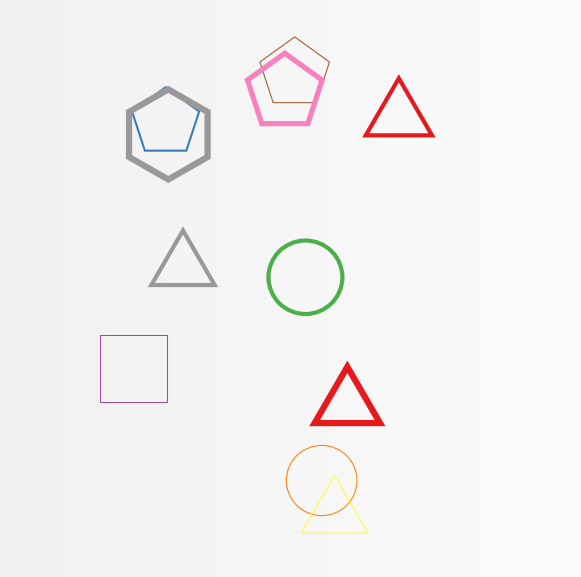[{"shape": "triangle", "thickness": 3, "radius": 0.32, "center": [0.598, 0.299]}, {"shape": "triangle", "thickness": 2, "radius": 0.33, "center": [0.686, 0.798]}, {"shape": "pentagon", "thickness": 1, "radius": 0.3, "center": [0.285, 0.787]}, {"shape": "circle", "thickness": 2, "radius": 0.32, "center": [0.525, 0.519]}, {"shape": "square", "thickness": 0.5, "radius": 0.29, "center": [0.23, 0.361]}, {"shape": "circle", "thickness": 0.5, "radius": 0.3, "center": [0.553, 0.167]}, {"shape": "triangle", "thickness": 0.5, "radius": 0.33, "center": [0.576, 0.109]}, {"shape": "pentagon", "thickness": 0.5, "radius": 0.31, "center": [0.507, 0.872]}, {"shape": "pentagon", "thickness": 2.5, "radius": 0.34, "center": [0.49, 0.84]}, {"shape": "hexagon", "thickness": 3, "radius": 0.39, "center": [0.29, 0.766]}, {"shape": "triangle", "thickness": 2, "radius": 0.31, "center": [0.315, 0.537]}]